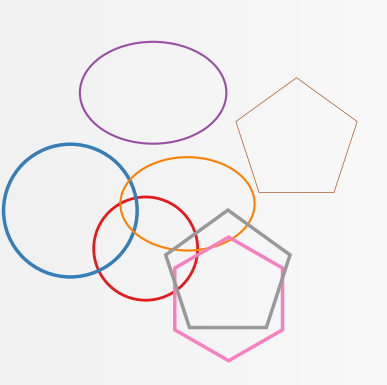[{"shape": "circle", "thickness": 2, "radius": 0.67, "center": [0.376, 0.354]}, {"shape": "circle", "thickness": 2.5, "radius": 0.86, "center": [0.182, 0.453]}, {"shape": "oval", "thickness": 1.5, "radius": 0.95, "center": [0.395, 0.759]}, {"shape": "oval", "thickness": 1.5, "radius": 0.87, "center": [0.484, 0.471]}, {"shape": "pentagon", "thickness": 0.5, "radius": 0.82, "center": [0.765, 0.634]}, {"shape": "hexagon", "thickness": 2.5, "radius": 0.8, "center": [0.59, 0.224]}, {"shape": "pentagon", "thickness": 2.5, "radius": 0.84, "center": [0.588, 0.286]}]